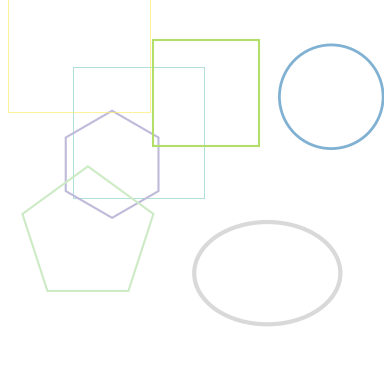[{"shape": "square", "thickness": 0.5, "radius": 0.85, "center": [0.359, 0.656]}, {"shape": "hexagon", "thickness": 1.5, "radius": 0.7, "center": [0.291, 0.573]}, {"shape": "circle", "thickness": 2, "radius": 0.67, "center": [0.86, 0.749]}, {"shape": "square", "thickness": 1.5, "radius": 0.69, "center": [0.534, 0.758]}, {"shape": "oval", "thickness": 3, "radius": 0.95, "center": [0.694, 0.29]}, {"shape": "pentagon", "thickness": 1.5, "radius": 0.89, "center": [0.228, 0.389]}, {"shape": "square", "thickness": 0.5, "radius": 0.92, "center": [0.205, 0.894]}]